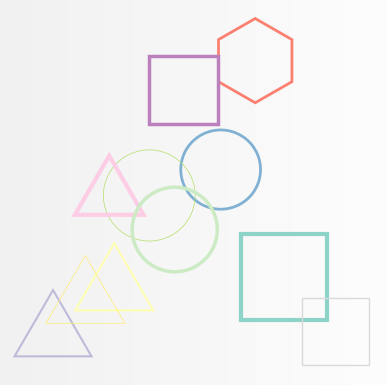[{"shape": "square", "thickness": 3, "radius": 0.56, "center": [0.732, 0.281]}, {"shape": "triangle", "thickness": 1.5, "radius": 0.58, "center": [0.295, 0.252]}, {"shape": "triangle", "thickness": 1.5, "radius": 0.57, "center": [0.137, 0.132]}, {"shape": "hexagon", "thickness": 2, "radius": 0.55, "center": [0.659, 0.842]}, {"shape": "circle", "thickness": 2, "radius": 0.51, "center": [0.569, 0.56]}, {"shape": "circle", "thickness": 0.5, "radius": 0.59, "center": [0.385, 0.492]}, {"shape": "triangle", "thickness": 3, "radius": 0.51, "center": [0.282, 0.493]}, {"shape": "square", "thickness": 1, "radius": 0.44, "center": [0.866, 0.14]}, {"shape": "square", "thickness": 2.5, "radius": 0.44, "center": [0.473, 0.766]}, {"shape": "circle", "thickness": 2.5, "radius": 0.55, "center": [0.451, 0.404]}, {"shape": "triangle", "thickness": 0.5, "radius": 0.59, "center": [0.22, 0.219]}]